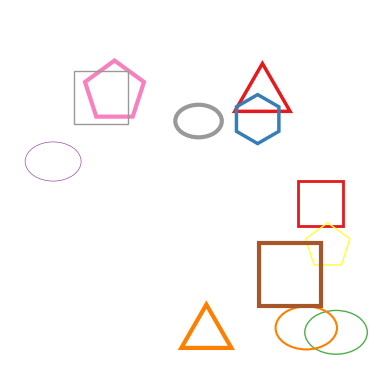[{"shape": "triangle", "thickness": 2.5, "radius": 0.41, "center": [0.682, 0.752]}, {"shape": "square", "thickness": 2, "radius": 0.29, "center": [0.833, 0.471]}, {"shape": "hexagon", "thickness": 2.5, "radius": 0.32, "center": [0.669, 0.691]}, {"shape": "oval", "thickness": 1, "radius": 0.41, "center": [0.873, 0.137]}, {"shape": "oval", "thickness": 0.5, "radius": 0.36, "center": [0.138, 0.581]}, {"shape": "oval", "thickness": 1.5, "radius": 0.4, "center": [0.796, 0.148]}, {"shape": "triangle", "thickness": 3, "radius": 0.38, "center": [0.536, 0.134]}, {"shape": "pentagon", "thickness": 1, "radius": 0.3, "center": [0.851, 0.361]}, {"shape": "square", "thickness": 3, "radius": 0.4, "center": [0.753, 0.287]}, {"shape": "pentagon", "thickness": 3, "radius": 0.4, "center": [0.297, 0.762]}, {"shape": "square", "thickness": 1, "radius": 0.35, "center": [0.262, 0.746]}, {"shape": "oval", "thickness": 3, "radius": 0.3, "center": [0.516, 0.686]}]